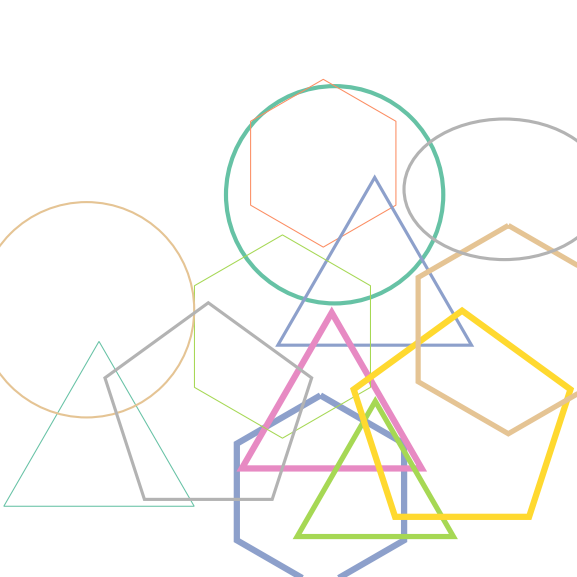[{"shape": "triangle", "thickness": 0.5, "radius": 0.95, "center": [0.171, 0.218]}, {"shape": "circle", "thickness": 2, "radius": 0.94, "center": [0.579, 0.662]}, {"shape": "hexagon", "thickness": 0.5, "radius": 0.73, "center": [0.56, 0.716]}, {"shape": "hexagon", "thickness": 3, "radius": 0.84, "center": [0.555, 0.147]}, {"shape": "triangle", "thickness": 1.5, "radius": 0.97, "center": [0.649, 0.498]}, {"shape": "triangle", "thickness": 3, "radius": 0.9, "center": [0.574, 0.278]}, {"shape": "triangle", "thickness": 2.5, "radius": 0.78, "center": [0.65, 0.148]}, {"shape": "hexagon", "thickness": 0.5, "radius": 0.88, "center": [0.489, 0.416]}, {"shape": "pentagon", "thickness": 3, "radius": 0.99, "center": [0.8, 0.264]}, {"shape": "hexagon", "thickness": 2.5, "radius": 0.9, "center": [0.88, 0.428]}, {"shape": "circle", "thickness": 1, "radius": 0.93, "center": [0.15, 0.463]}, {"shape": "oval", "thickness": 1.5, "radius": 0.87, "center": [0.873, 0.671]}, {"shape": "pentagon", "thickness": 1.5, "radius": 0.94, "center": [0.361, 0.287]}]